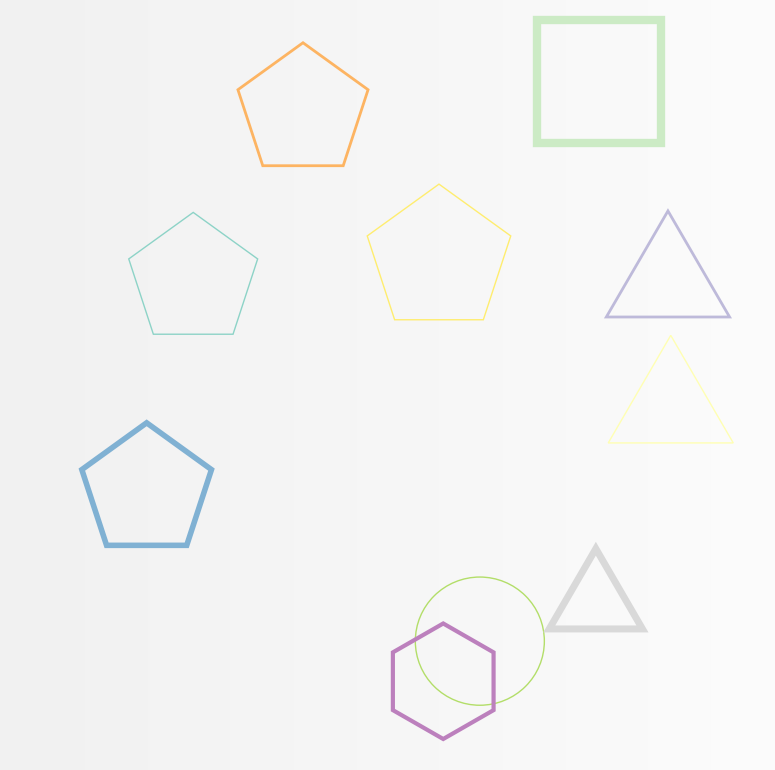[{"shape": "pentagon", "thickness": 0.5, "radius": 0.44, "center": [0.249, 0.637]}, {"shape": "triangle", "thickness": 0.5, "radius": 0.47, "center": [0.865, 0.471]}, {"shape": "triangle", "thickness": 1, "radius": 0.46, "center": [0.862, 0.634]}, {"shape": "pentagon", "thickness": 2, "radius": 0.44, "center": [0.189, 0.363]}, {"shape": "pentagon", "thickness": 1, "radius": 0.44, "center": [0.391, 0.856]}, {"shape": "circle", "thickness": 0.5, "radius": 0.42, "center": [0.619, 0.167]}, {"shape": "triangle", "thickness": 2.5, "radius": 0.35, "center": [0.769, 0.218]}, {"shape": "hexagon", "thickness": 1.5, "radius": 0.38, "center": [0.572, 0.115]}, {"shape": "square", "thickness": 3, "radius": 0.4, "center": [0.773, 0.894]}, {"shape": "pentagon", "thickness": 0.5, "radius": 0.49, "center": [0.566, 0.664]}]